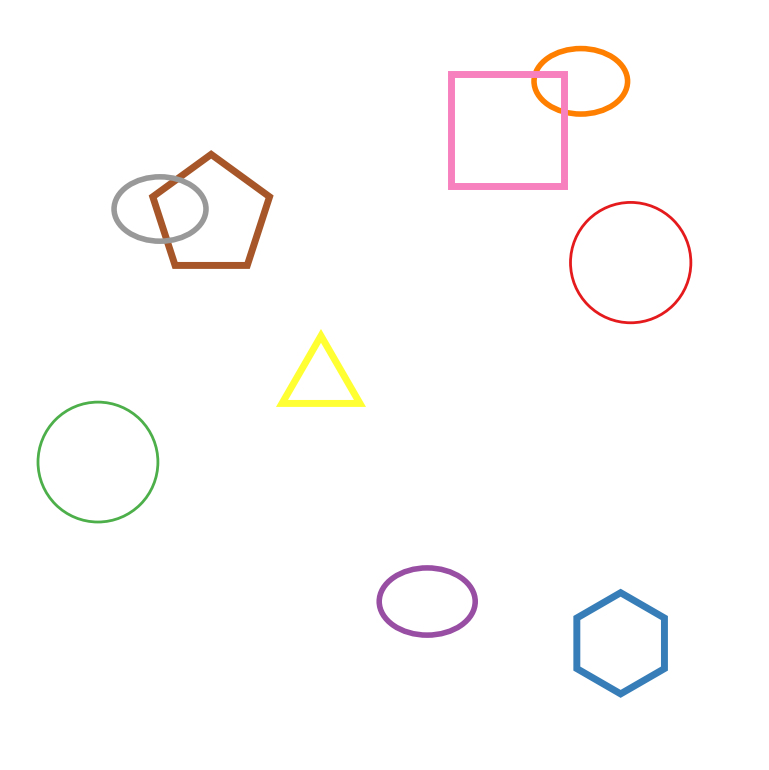[{"shape": "circle", "thickness": 1, "radius": 0.39, "center": [0.819, 0.659]}, {"shape": "hexagon", "thickness": 2.5, "radius": 0.33, "center": [0.806, 0.165]}, {"shape": "circle", "thickness": 1, "radius": 0.39, "center": [0.127, 0.4]}, {"shape": "oval", "thickness": 2, "radius": 0.31, "center": [0.555, 0.219]}, {"shape": "oval", "thickness": 2, "radius": 0.3, "center": [0.754, 0.894]}, {"shape": "triangle", "thickness": 2.5, "radius": 0.29, "center": [0.417, 0.505]}, {"shape": "pentagon", "thickness": 2.5, "radius": 0.4, "center": [0.274, 0.72]}, {"shape": "square", "thickness": 2.5, "radius": 0.37, "center": [0.659, 0.831]}, {"shape": "oval", "thickness": 2, "radius": 0.3, "center": [0.208, 0.729]}]